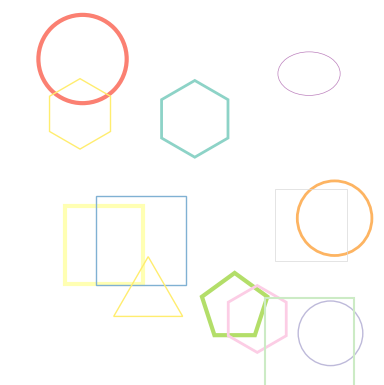[{"shape": "hexagon", "thickness": 2, "radius": 0.5, "center": [0.506, 0.691]}, {"shape": "square", "thickness": 3, "radius": 0.5, "center": [0.269, 0.363]}, {"shape": "circle", "thickness": 1, "radius": 0.42, "center": [0.858, 0.134]}, {"shape": "circle", "thickness": 3, "radius": 0.57, "center": [0.214, 0.847]}, {"shape": "square", "thickness": 1, "radius": 0.58, "center": [0.366, 0.375]}, {"shape": "circle", "thickness": 2, "radius": 0.48, "center": [0.869, 0.433]}, {"shape": "pentagon", "thickness": 3, "radius": 0.45, "center": [0.609, 0.202]}, {"shape": "hexagon", "thickness": 2, "radius": 0.43, "center": [0.668, 0.171]}, {"shape": "square", "thickness": 0.5, "radius": 0.47, "center": [0.808, 0.415]}, {"shape": "oval", "thickness": 0.5, "radius": 0.4, "center": [0.803, 0.809]}, {"shape": "square", "thickness": 1.5, "radius": 0.58, "center": [0.805, 0.111]}, {"shape": "triangle", "thickness": 1, "radius": 0.52, "center": [0.385, 0.23]}, {"shape": "hexagon", "thickness": 1, "radius": 0.46, "center": [0.208, 0.704]}]